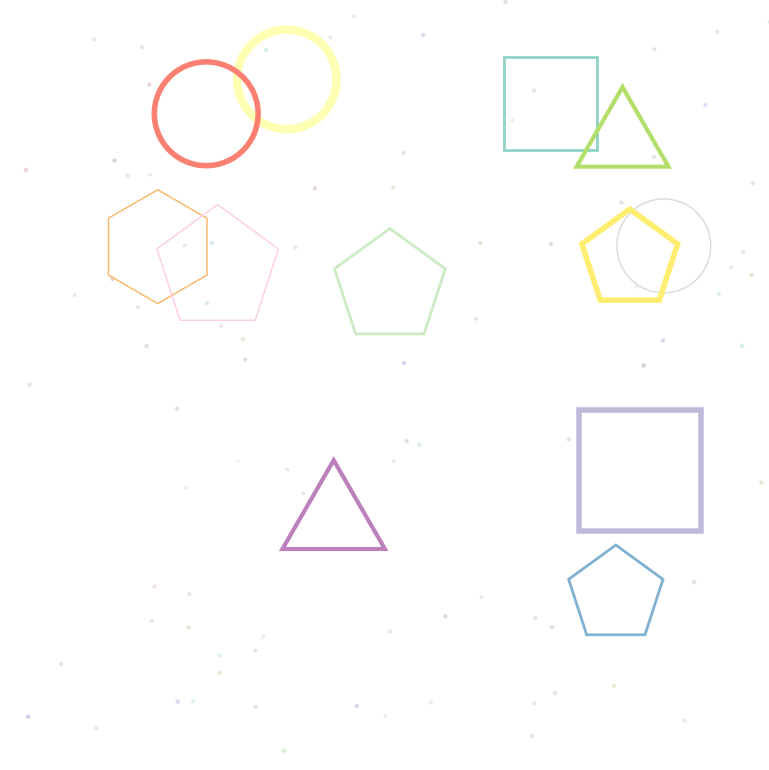[{"shape": "square", "thickness": 1, "radius": 0.3, "center": [0.715, 0.865]}, {"shape": "circle", "thickness": 3, "radius": 0.32, "center": [0.372, 0.897]}, {"shape": "square", "thickness": 2, "radius": 0.4, "center": [0.831, 0.389]}, {"shape": "circle", "thickness": 2, "radius": 0.34, "center": [0.268, 0.852]}, {"shape": "pentagon", "thickness": 1, "radius": 0.32, "center": [0.8, 0.228]}, {"shape": "hexagon", "thickness": 0.5, "radius": 0.37, "center": [0.205, 0.68]}, {"shape": "triangle", "thickness": 1.5, "radius": 0.34, "center": [0.808, 0.818]}, {"shape": "pentagon", "thickness": 0.5, "radius": 0.41, "center": [0.283, 0.651]}, {"shape": "circle", "thickness": 0.5, "radius": 0.3, "center": [0.862, 0.681]}, {"shape": "triangle", "thickness": 1.5, "radius": 0.38, "center": [0.433, 0.325]}, {"shape": "pentagon", "thickness": 1, "radius": 0.38, "center": [0.506, 0.628]}, {"shape": "pentagon", "thickness": 2, "radius": 0.33, "center": [0.818, 0.663]}]